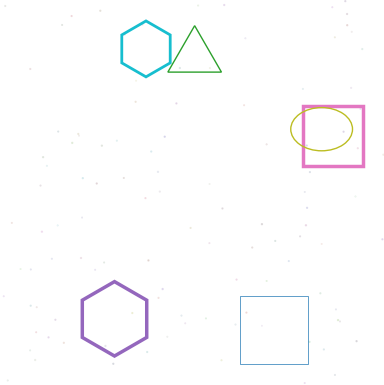[{"shape": "square", "thickness": 0.5, "radius": 0.44, "center": [0.711, 0.142]}, {"shape": "triangle", "thickness": 1, "radius": 0.4, "center": [0.506, 0.853]}, {"shape": "hexagon", "thickness": 2.5, "radius": 0.48, "center": [0.297, 0.172]}, {"shape": "square", "thickness": 2.5, "radius": 0.39, "center": [0.865, 0.646]}, {"shape": "oval", "thickness": 1, "radius": 0.4, "center": [0.835, 0.664]}, {"shape": "hexagon", "thickness": 2, "radius": 0.36, "center": [0.379, 0.873]}]